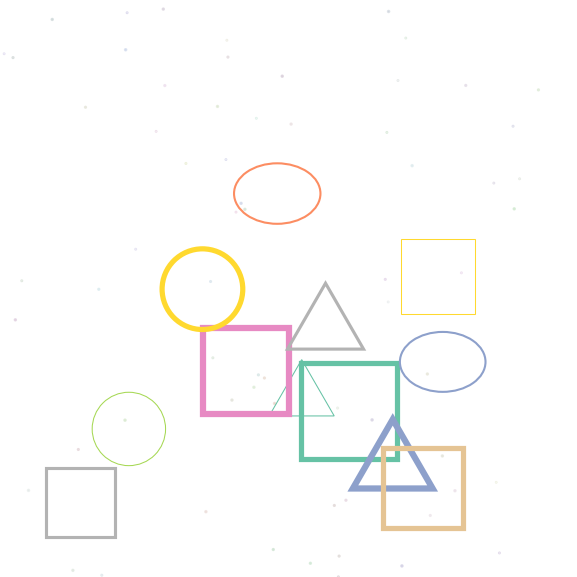[{"shape": "square", "thickness": 2.5, "radius": 0.42, "center": [0.604, 0.288]}, {"shape": "triangle", "thickness": 0.5, "radius": 0.33, "center": [0.522, 0.311]}, {"shape": "oval", "thickness": 1, "radius": 0.37, "center": [0.48, 0.664]}, {"shape": "triangle", "thickness": 3, "radius": 0.4, "center": [0.68, 0.193]}, {"shape": "oval", "thickness": 1, "radius": 0.37, "center": [0.767, 0.372]}, {"shape": "square", "thickness": 3, "radius": 0.37, "center": [0.426, 0.357]}, {"shape": "circle", "thickness": 0.5, "radius": 0.32, "center": [0.223, 0.256]}, {"shape": "square", "thickness": 0.5, "radius": 0.32, "center": [0.758, 0.52]}, {"shape": "circle", "thickness": 2.5, "radius": 0.35, "center": [0.351, 0.498]}, {"shape": "square", "thickness": 2.5, "radius": 0.35, "center": [0.732, 0.154]}, {"shape": "triangle", "thickness": 1.5, "radius": 0.38, "center": [0.564, 0.433]}, {"shape": "square", "thickness": 1.5, "radius": 0.3, "center": [0.139, 0.129]}]